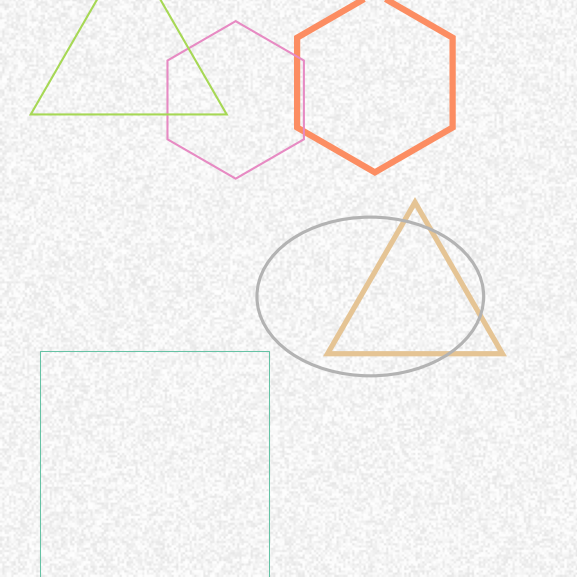[{"shape": "square", "thickness": 0.5, "radius": 0.99, "center": [0.268, 0.192]}, {"shape": "hexagon", "thickness": 3, "radius": 0.78, "center": [0.649, 0.856]}, {"shape": "hexagon", "thickness": 1, "radius": 0.68, "center": [0.408, 0.826]}, {"shape": "triangle", "thickness": 1, "radius": 0.98, "center": [0.223, 0.899]}, {"shape": "triangle", "thickness": 2.5, "radius": 0.87, "center": [0.719, 0.474]}, {"shape": "oval", "thickness": 1.5, "radius": 0.98, "center": [0.641, 0.486]}]